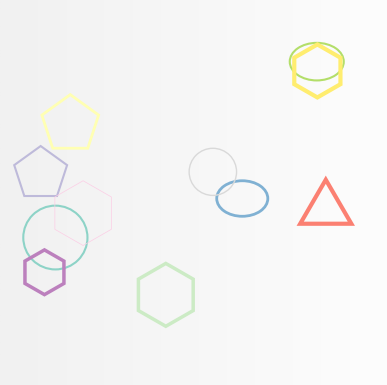[{"shape": "circle", "thickness": 1.5, "radius": 0.41, "center": [0.143, 0.383]}, {"shape": "pentagon", "thickness": 2, "radius": 0.38, "center": [0.181, 0.677]}, {"shape": "pentagon", "thickness": 1.5, "radius": 0.36, "center": [0.105, 0.549]}, {"shape": "triangle", "thickness": 3, "radius": 0.38, "center": [0.841, 0.457]}, {"shape": "oval", "thickness": 2, "radius": 0.33, "center": [0.625, 0.484]}, {"shape": "oval", "thickness": 1.5, "radius": 0.35, "center": [0.817, 0.84]}, {"shape": "hexagon", "thickness": 0.5, "radius": 0.42, "center": [0.214, 0.446]}, {"shape": "circle", "thickness": 1, "radius": 0.31, "center": [0.549, 0.554]}, {"shape": "hexagon", "thickness": 2.5, "radius": 0.29, "center": [0.115, 0.293]}, {"shape": "hexagon", "thickness": 2.5, "radius": 0.41, "center": [0.428, 0.234]}, {"shape": "hexagon", "thickness": 3, "radius": 0.34, "center": [0.819, 0.816]}]